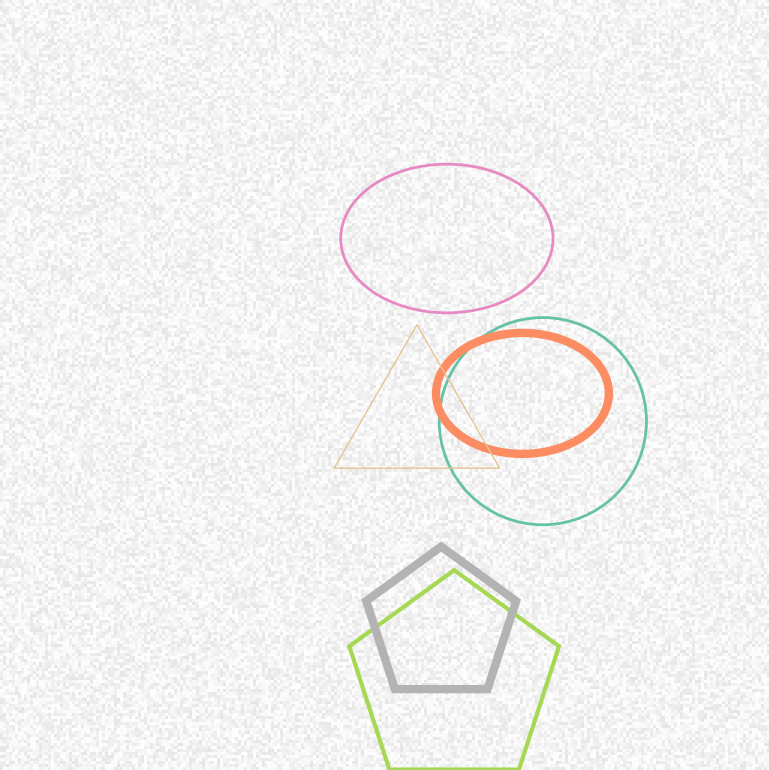[{"shape": "circle", "thickness": 1, "radius": 0.67, "center": [0.705, 0.453]}, {"shape": "oval", "thickness": 3, "radius": 0.56, "center": [0.678, 0.489]}, {"shape": "oval", "thickness": 1, "radius": 0.69, "center": [0.58, 0.69]}, {"shape": "pentagon", "thickness": 1.5, "radius": 0.72, "center": [0.59, 0.116]}, {"shape": "triangle", "thickness": 0.5, "radius": 0.62, "center": [0.541, 0.454]}, {"shape": "pentagon", "thickness": 3, "radius": 0.51, "center": [0.573, 0.188]}]